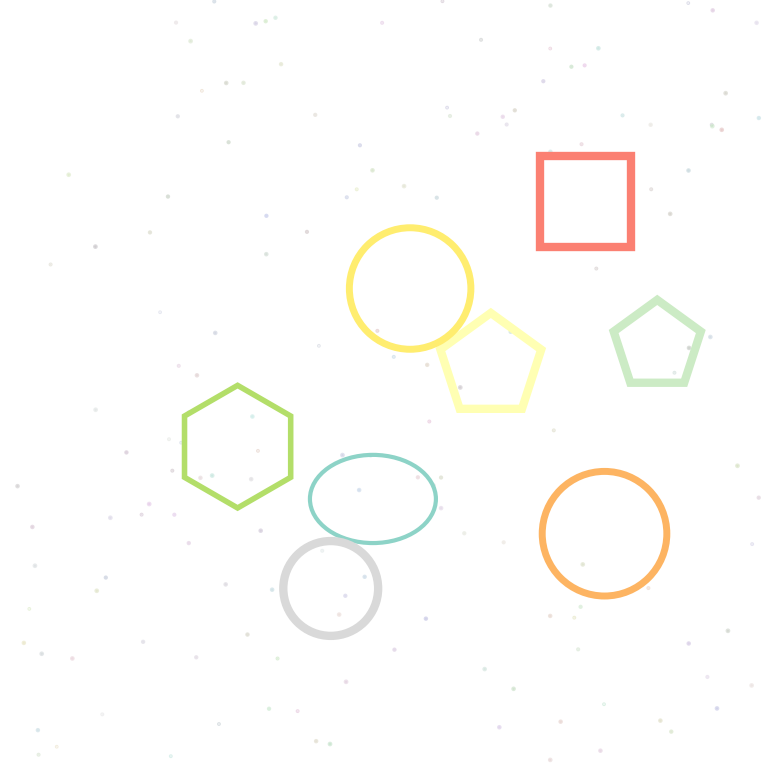[{"shape": "oval", "thickness": 1.5, "radius": 0.41, "center": [0.484, 0.352]}, {"shape": "pentagon", "thickness": 3, "radius": 0.34, "center": [0.637, 0.525]}, {"shape": "square", "thickness": 3, "radius": 0.29, "center": [0.761, 0.739]}, {"shape": "circle", "thickness": 2.5, "radius": 0.4, "center": [0.785, 0.307]}, {"shape": "hexagon", "thickness": 2, "radius": 0.4, "center": [0.309, 0.42]}, {"shape": "circle", "thickness": 3, "radius": 0.31, "center": [0.43, 0.236]}, {"shape": "pentagon", "thickness": 3, "radius": 0.3, "center": [0.854, 0.551]}, {"shape": "circle", "thickness": 2.5, "radius": 0.39, "center": [0.533, 0.625]}]